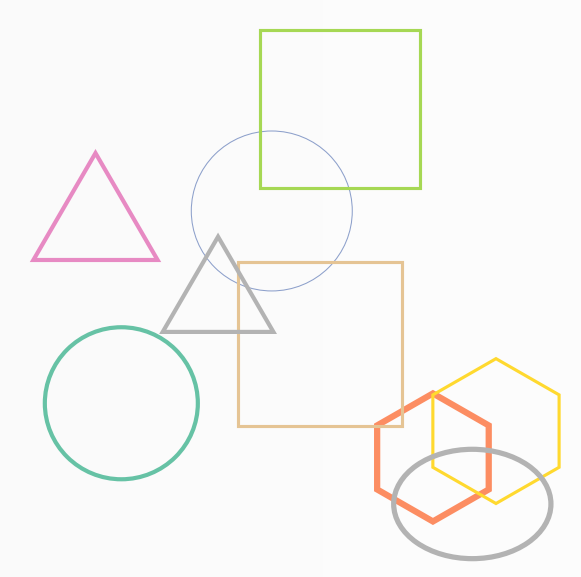[{"shape": "circle", "thickness": 2, "radius": 0.66, "center": [0.209, 0.301]}, {"shape": "hexagon", "thickness": 3, "radius": 0.55, "center": [0.745, 0.207]}, {"shape": "circle", "thickness": 0.5, "radius": 0.69, "center": [0.468, 0.634]}, {"shape": "triangle", "thickness": 2, "radius": 0.62, "center": [0.164, 0.611]}, {"shape": "square", "thickness": 1.5, "radius": 0.69, "center": [0.585, 0.811]}, {"shape": "hexagon", "thickness": 1.5, "radius": 0.63, "center": [0.853, 0.253]}, {"shape": "square", "thickness": 1.5, "radius": 0.71, "center": [0.55, 0.404]}, {"shape": "triangle", "thickness": 2, "radius": 0.55, "center": [0.375, 0.479]}, {"shape": "oval", "thickness": 2.5, "radius": 0.68, "center": [0.813, 0.126]}]